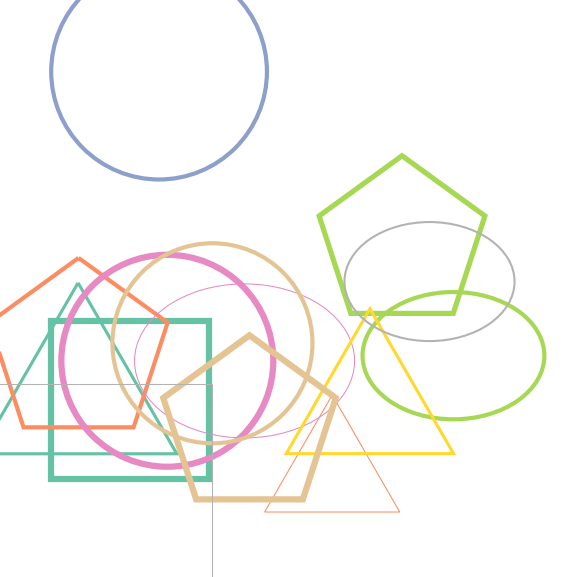[{"shape": "square", "thickness": 3, "radius": 0.68, "center": [0.225, 0.307]}, {"shape": "triangle", "thickness": 1.5, "radius": 0.99, "center": [0.135, 0.312]}, {"shape": "pentagon", "thickness": 2, "radius": 0.81, "center": [0.136, 0.39]}, {"shape": "triangle", "thickness": 0.5, "radius": 0.68, "center": [0.575, 0.18]}, {"shape": "circle", "thickness": 2, "radius": 0.93, "center": [0.275, 0.875]}, {"shape": "circle", "thickness": 3, "radius": 0.92, "center": [0.29, 0.374]}, {"shape": "oval", "thickness": 0.5, "radius": 0.95, "center": [0.423, 0.374]}, {"shape": "pentagon", "thickness": 2.5, "radius": 0.75, "center": [0.696, 0.579]}, {"shape": "oval", "thickness": 2, "radius": 0.79, "center": [0.785, 0.383]}, {"shape": "triangle", "thickness": 1.5, "radius": 0.84, "center": [0.641, 0.297]}, {"shape": "pentagon", "thickness": 3, "radius": 0.79, "center": [0.432, 0.261]}, {"shape": "circle", "thickness": 2, "radius": 0.87, "center": [0.368, 0.405]}, {"shape": "square", "thickness": 0.5, "radius": 0.95, "center": [0.177, 0.146]}, {"shape": "oval", "thickness": 1, "radius": 0.74, "center": [0.744, 0.512]}]